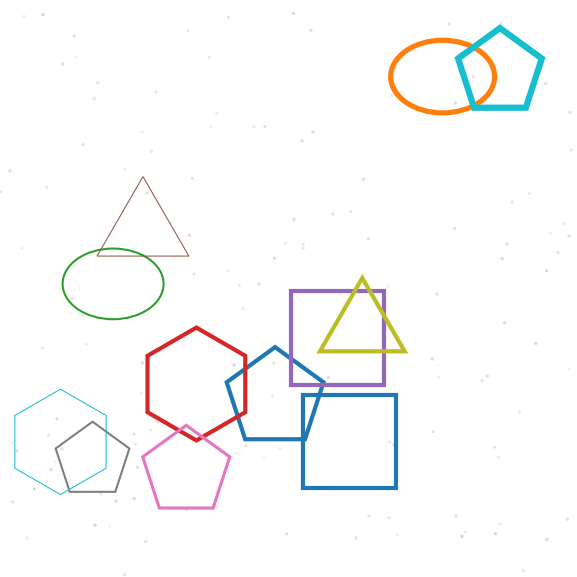[{"shape": "square", "thickness": 2, "radius": 0.4, "center": [0.605, 0.234]}, {"shape": "pentagon", "thickness": 2, "radius": 0.44, "center": [0.476, 0.31]}, {"shape": "oval", "thickness": 2.5, "radius": 0.45, "center": [0.766, 0.867]}, {"shape": "oval", "thickness": 1, "radius": 0.44, "center": [0.196, 0.508]}, {"shape": "hexagon", "thickness": 2, "radius": 0.49, "center": [0.34, 0.334]}, {"shape": "square", "thickness": 2, "radius": 0.41, "center": [0.584, 0.414]}, {"shape": "triangle", "thickness": 0.5, "radius": 0.46, "center": [0.248, 0.602]}, {"shape": "pentagon", "thickness": 1.5, "radius": 0.4, "center": [0.322, 0.184]}, {"shape": "pentagon", "thickness": 1, "radius": 0.34, "center": [0.16, 0.202]}, {"shape": "triangle", "thickness": 2, "radius": 0.42, "center": [0.627, 0.433]}, {"shape": "pentagon", "thickness": 3, "radius": 0.38, "center": [0.866, 0.874]}, {"shape": "hexagon", "thickness": 0.5, "radius": 0.46, "center": [0.105, 0.234]}]